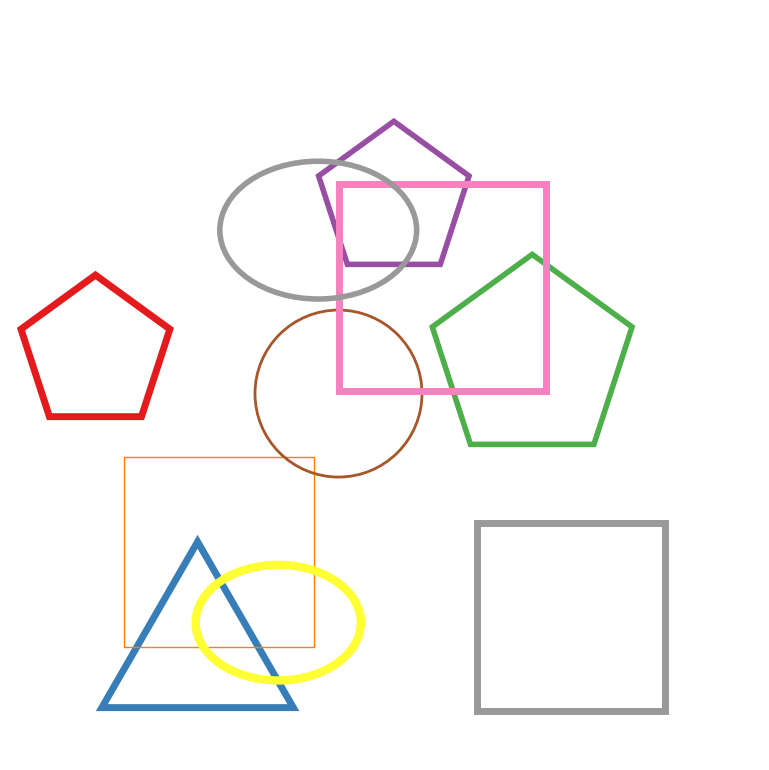[{"shape": "pentagon", "thickness": 2.5, "radius": 0.51, "center": [0.124, 0.541]}, {"shape": "triangle", "thickness": 2.5, "radius": 0.72, "center": [0.257, 0.153]}, {"shape": "pentagon", "thickness": 2, "radius": 0.68, "center": [0.691, 0.533]}, {"shape": "pentagon", "thickness": 2, "radius": 0.51, "center": [0.511, 0.74]}, {"shape": "square", "thickness": 0.5, "radius": 0.62, "center": [0.284, 0.283]}, {"shape": "oval", "thickness": 3, "radius": 0.54, "center": [0.361, 0.191]}, {"shape": "circle", "thickness": 1, "radius": 0.54, "center": [0.44, 0.489]}, {"shape": "square", "thickness": 2.5, "radius": 0.67, "center": [0.575, 0.627]}, {"shape": "square", "thickness": 2.5, "radius": 0.61, "center": [0.741, 0.199]}, {"shape": "oval", "thickness": 2, "radius": 0.64, "center": [0.413, 0.701]}]